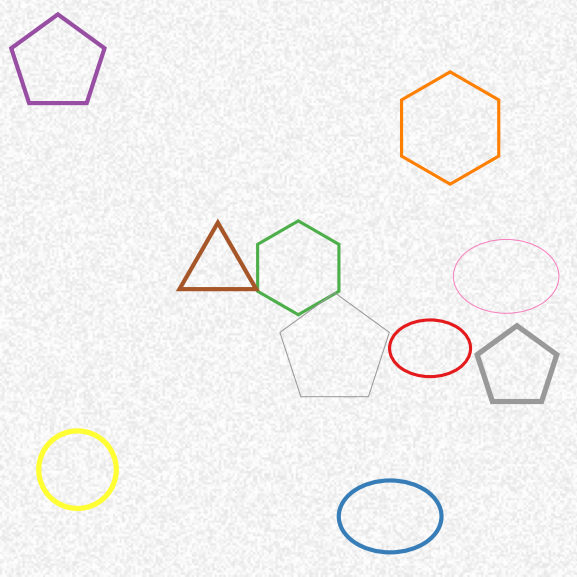[{"shape": "oval", "thickness": 1.5, "radius": 0.35, "center": [0.745, 0.396]}, {"shape": "oval", "thickness": 2, "radius": 0.44, "center": [0.676, 0.105]}, {"shape": "hexagon", "thickness": 1.5, "radius": 0.41, "center": [0.516, 0.535]}, {"shape": "pentagon", "thickness": 2, "radius": 0.42, "center": [0.1, 0.889]}, {"shape": "hexagon", "thickness": 1.5, "radius": 0.49, "center": [0.779, 0.777]}, {"shape": "circle", "thickness": 2.5, "radius": 0.34, "center": [0.134, 0.186]}, {"shape": "triangle", "thickness": 2, "radius": 0.38, "center": [0.377, 0.537]}, {"shape": "oval", "thickness": 0.5, "radius": 0.46, "center": [0.876, 0.521]}, {"shape": "pentagon", "thickness": 2.5, "radius": 0.36, "center": [0.895, 0.363]}, {"shape": "pentagon", "thickness": 0.5, "radius": 0.5, "center": [0.579, 0.393]}]